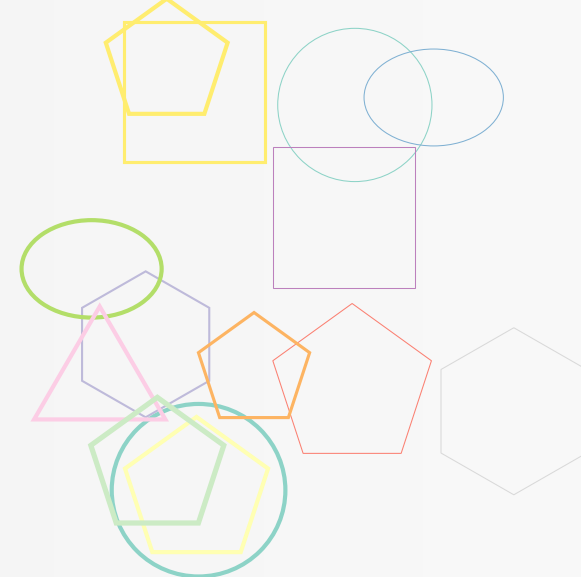[{"shape": "circle", "thickness": 2, "radius": 0.75, "center": [0.342, 0.15]}, {"shape": "circle", "thickness": 0.5, "radius": 0.66, "center": [0.61, 0.817]}, {"shape": "pentagon", "thickness": 2, "radius": 0.65, "center": [0.338, 0.148]}, {"shape": "hexagon", "thickness": 1, "radius": 0.63, "center": [0.251, 0.403]}, {"shape": "pentagon", "thickness": 0.5, "radius": 0.72, "center": [0.606, 0.33]}, {"shape": "oval", "thickness": 0.5, "radius": 0.6, "center": [0.746, 0.83]}, {"shape": "pentagon", "thickness": 1.5, "radius": 0.5, "center": [0.437, 0.357]}, {"shape": "oval", "thickness": 2, "radius": 0.6, "center": [0.158, 0.534]}, {"shape": "triangle", "thickness": 2, "radius": 0.65, "center": [0.172, 0.338]}, {"shape": "hexagon", "thickness": 0.5, "radius": 0.72, "center": [0.884, 0.287]}, {"shape": "square", "thickness": 0.5, "radius": 0.61, "center": [0.592, 0.622]}, {"shape": "pentagon", "thickness": 2.5, "radius": 0.6, "center": [0.271, 0.191]}, {"shape": "pentagon", "thickness": 2, "radius": 0.55, "center": [0.287, 0.891]}, {"shape": "square", "thickness": 1.5, "radius": 0.61, "center": [0.335, 0.84]}]